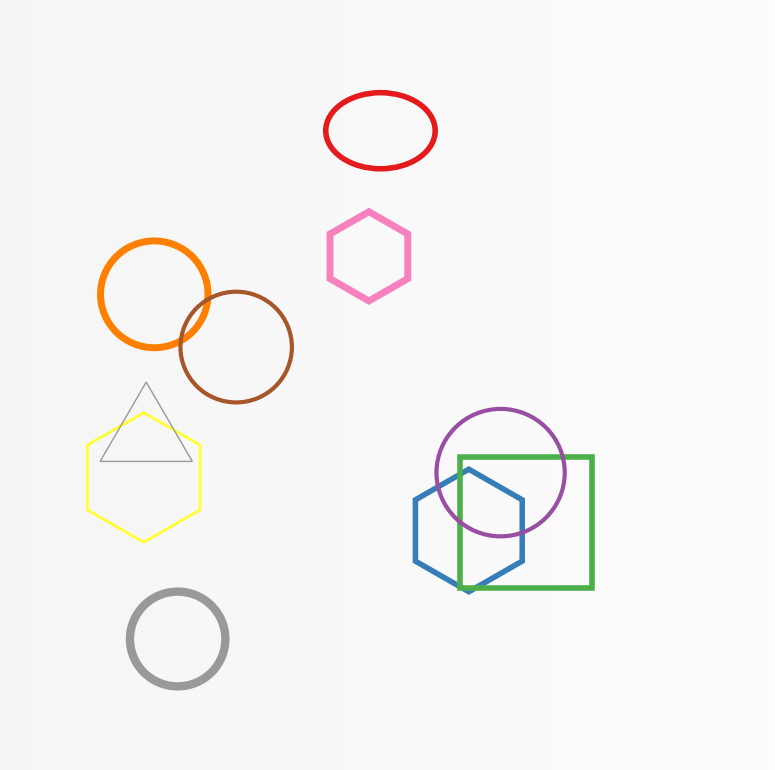[{"shape": "oval", "thickness": 2, "radius": 0.35, "center": [0.491, 0.83]}, {"shape": "hexagon", "thickness": 2, "radius": 0.4, "center": [0.605, 0.311]}, {"shape": "square", "thickness": 2, "radius": 0.43, "center": [0.679, 0.321]}, {"shape": "circle", "thickness": 1.5, "radius": 0.41, "center": [0.646, 0.386]}, {"shape": "circle", "thickness": 2.5, "radius": 0.35, "center": [0.199, 0.618]}, {"shape": "hexagon", "thickness": 1, "radius": 0.42, "center": [0.185, 0.38]}, {"shape": "circle", "thickness": 1.5, "radius": 0.36, "center": [0.305, 0.549]}, {"shape": "hexagon", "thickness": 2.5, "radius": 0.29, "center": [0.476, 0.667]}, {"shape": "circle", "thickness": 3, "radius": 0.31, "center": [0.229, 0.17]}, {"shape": "triangle", "thickness": 0.5, "radius": 0.34, "center": [0.189, 0.435]}]